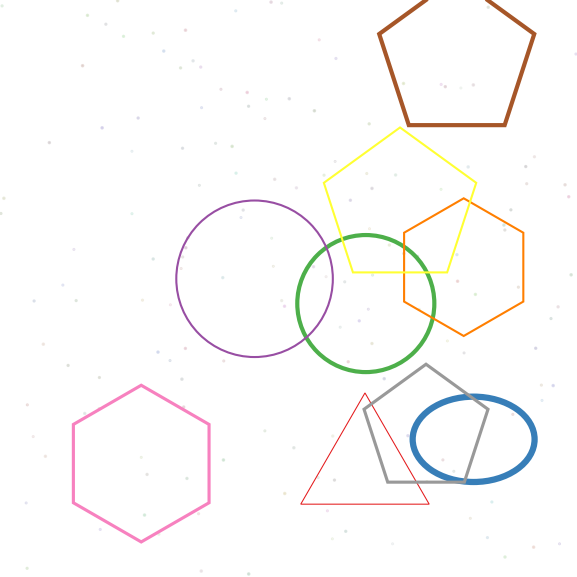[{"shape": "triangle", "thickness": 0.5, "radius": 0.64, "center": [0.632, 0.19]}, {"shape": "oval", "thickness": 3, "radius": 0.53, "center": [0.82, 0.238]}, {"shape": "circle", "thickness": 2, "radius": 0.59, "center": [0.633, 0.473]}, {"shape": "circle", "thickness": 1, "radius": 0.68, "center": [0.441, 0.516]}, {"shape": "hexagon", "thickness": 1, "radius": 0.6, "center": [0.803, 0.537]}, {"shape": "pentagon", "thickness": 1, "radius": 0.69, "center": [0.693, 0.64]}, {"shape": "pentagon", "thickness": 2, "radius": 0.71, "center": [0.791, 0.897]}, {"shape": "hexagon", "thickness": 1.5, "radius": 0.68, "center": [0.245, 0.196]}, {"shape": "pentagon", "thickness": 1.5, "radius": 0.56, "center": [0.738, 0.256]}]